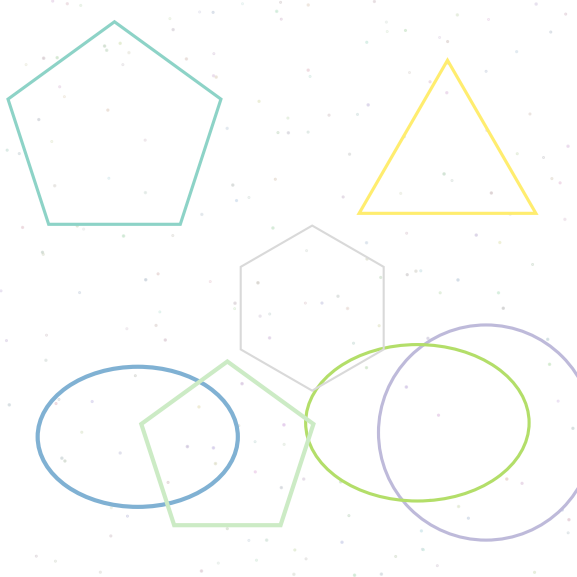[{"shape": "pentagon", "thickness": 1.5, "radius": 0.97, "center": [0.198, 0.768]}, {"shape": "circle", "thickness": 1.5, "radius": 0.93, "center": [0.842, 0.25]}, {"shape": "oval", "thickness": 2, "radius": 0.87, "center": [0.239, 0.243]}, {"shape": "oval", "thickness": 1.5, "radius": 0.97, "center": [0.723, 0.267]}, {"shape": "hexagon", "thickness": 1, "radius": 0.71, "center": [0.541, 0.466]}, {"shape": "pentagon", "thickness": 2, "radius": 0.78, "center": [0.394, 0.216]}, {"shape": "triangle", "thickness": 1.5, "radius": 0.88, "center": [0.775, 0.718]}]